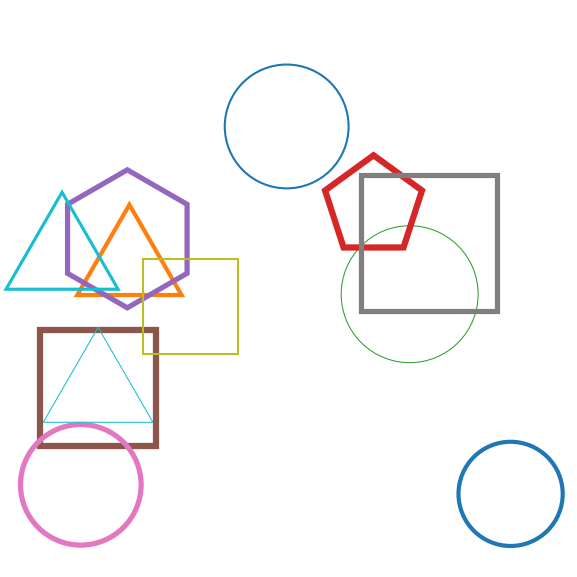[{"shape": "circle", "thickness": 2, "radius": 0.45, "center": [0.884, 0.144]}, {"shape": "circle", "thickness": 1, "radius": 0.54, "center": [0.496, 0.78]}, {"shape": "triangle", "thickness": 2, "radius": 0.52, "center": [0.224, 0.54]}, {"shape": "circle", "thickness": 0.5, "radius": 0.59, "center": [0.709, 0.49]}, {"shape": "pentagon", "thickness": 3, "radius": 0.44, "center": [0.647, 0.642]}, {"shape": "hexagon", "thickness": 2.5, "radius": 0.6, "center": [0.22, 0.586]}, {"shape": "square", "thickness": 3, "radius": 0.5, "center": [0.17, 0.327]}, {"shape": "circle", "thickness": 2.5, "radius": 0.52, "center": [0.14, 0.16]}, {"shape": "square", "thickness": 2.5, "radius": 0.59, "center": [0.743, 0.578]}, {"shape": "square", "thickness": 1, "radius": 0.41, "center": [0.33, 0.468]}, {"shape": "triangle", "thickness": 1.5, "radius": 0.56, "center": [0.107, 0.554]}, {"shape": "triangle", "thickness": 0.5, "radius": 0.55, "center": [0.17, 0.323]}]